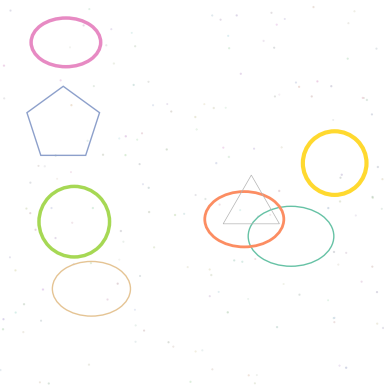[{"shape": "oval", "thickness": 1, "radius": 0.56, "center": [0.756, 0.386]}, {"shape": "oval", "thickness": 2, "radius": 0.51, "center": [0.635, 0.431]}, {"shape": "pentagon", "thickness": 1, "radius": 0.5, "center": [0.164, 0.677]}, {"shape": "oval", "thickness": 2.5, "radius": 0.45, "center": [0.171, 0.89]}, {"shape": "circle", "thickness": 2.5, "radius": 0.46, "center": [0.193, 0.424]}, {"shape": "circle", "thickness": 3, "radius": 0.41, "center": [0.869, 0.576]}, {"shape": "oval", "thickness": 1, "radius": 0.51, "center": [0.237, 0.25]}, {"shape": "triangle", "thickness": 0.5, "radius": 0.42, "center": [0.653, 0.461]}]